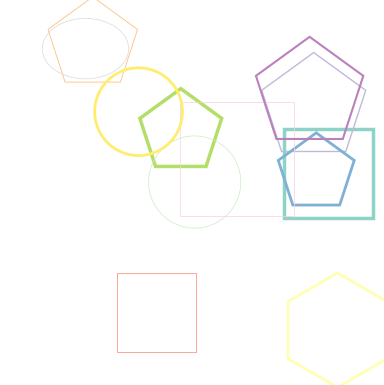[{"shape": "square", "thickness": 2.5, "radius": 0.58, "center": [0.853, 0.55]}, {"shape": "hexagon", "thickness": 2, "radius": 0.74, "center": [0.877, 0.143]}, {"shape": "pentagon", "thickness": 1, "radius": 0.71, "center": [0.815, 0.721]}, {"shape": "square", "thickness": 0.5, "radius": 0.51, "center": [0.407, 0.188]}, {"shape": "pentagon", "thickness": 2, "radius": 0.52, "center": [0.821, 0.551]}, {"shape": "pentagon", "thickness": 0.5, "radius": 0.61, "center": [0.241, 0.886]}, {"shape": "pentagon", "thickness": 2.5, "radius": 0.56, "center": [0.47, 0.658]}, {"shape": "square", "thickness": 0.5, "radius": 0.74, "center": [0.615, 0.587]}, {"shape": "oval", "thickness": 0.5, "radius": 0.56, "center": [0.222, 0.874]}, {"shape": "pentagon", "thickness": 1.5, "radius": 0.73, "center": [0.804, 0.758]}, {"shape": "circle", "thickness": 0.5, "radius": 0.6, "center": [0.506, 0.527]}, {"shape": "circle", "thickness": 2, "radius": 0.57, "center": [0.36, 0.71]}]